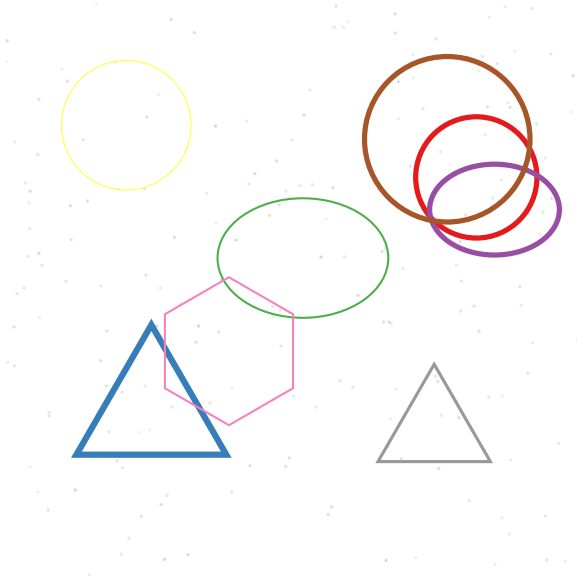[{"shape": "circle", "thickness": 2.5, "radius": 0.53, "center": [0.825, 0.692]}, {"shape": "triangle", "thickness": 3, "radius": 0.75, "center": [0.262, 0.287]}, {"shape": "oval", "thickness": 1, "radius": 0.74, "center": [0.525, 0.552]}, {"shape": "oval", "thickness": 2.5, "radius": 0.56, "center": [0.856, 0.636]}, {"shape": "circle", "thickness": 0.5, "radius": 0.56, "center": [0.219, 0.782]}, {"shape": "circle", "thickness": 2.5, "radius": 0.72, "center": [0.774, 0.758]}, {"shape": "hexagon", "thickness": 1, "radius": 0.64, "center": [0.396, 0.391]}, {"shape": "triangle", "thickness": 1.5, "radius": 0.56, "center": [0.752, 0.256]}]